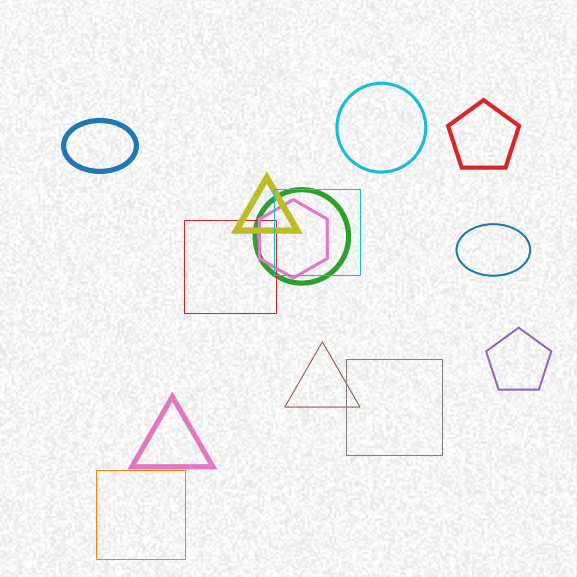[{"shape": "oval", "thickness": 2.5, "radius": 0.32, "center": [0.173, 0.746]}, {"shape": "oval", "thickness": 1, "radius": 0.32, "center": [0.854, 0.566]}, {"shape": "square", "thickness": 0.5, "radius": 0.38, "center": [0.243, 0.108]}, {"shape": "circle", "thickness": 2.5, "radius": 0.4, "center": [0.523, 0.59]}, {"shape": "pentagon", "thickness": 2, "radius": 0.32, "center": [0.837, 0.761]}, {"shape": "square", "thickness": 0.5, "radius": 0.4, "center": [0.399, 0.538]}, {"shape": "pentagon", "thickness": 1, "radius": 0.3, "center": [0.898, 0.372]}, {"shape": "triangle", "thickness": 0.5, "radius": 0.38, "center": [0.558, 0.332]}, {"shape": "triangle", "thickness": 2.5, "radius": 0.4, "center": [0.299, 0.231]}, {"shape": "hexagon", "thickness": 1.5, "radius": 0.34, "center": [0.508, 0.586]}, {"shape": "square", "thickness": 0.5, "radius": 0.41, "center": [0.682, 0.295]}, {"shape": "triangle", "thickness": 3, "radius": 0.31, "center": [0.462, 0.63]}, {"shape": "circle", "thickness": 1.5, "radius": 0.38, "center": [0.66, 0.778]}, {"shape": "square", "thickness": 0.5, "radius": 0.37, "center": [0.549, 0.598]}]